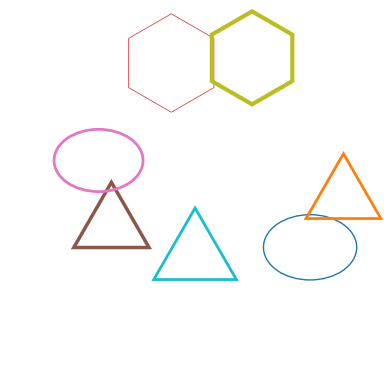[{"shape": "oval", "thickness": 1, "radius": 0.61, "center": [0.805, 0.358]}, {"shape": "triangle", "thickness": 2, "radius": 0.56, "center": [0.892, 0.488]}, {"shape": "hexagon", "thickness": 0.5, "radius": 0.64, "center": [0.445, 0.836]}, {"shape": "triangle", "thickness": 2.5, "radius": 0.56, "center": [0.289, 0.414]}, {"shape": "oval", "thickness": 2, "radius": 0.58, "center": [0.256, 0.583]}, {"shape": "hexagon", "thickness": 3, "radius": 0.6, "center": [0.655, 0.85]}, {"shape": "triangle", "thickness": 2, "radius": 0.62, "center": [0.507, 0.336]}]